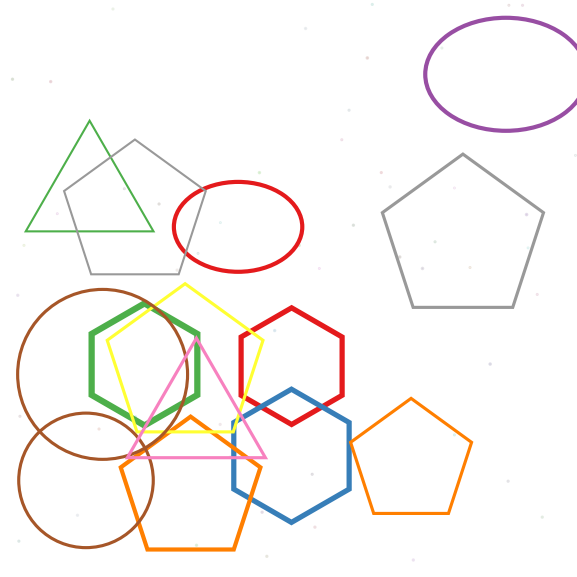[{"shape": "hexagon", "thickness": 2.5, "radius": 0.5, "center": [0.505, 0.365]}, {"shape": "oval", "thickness": 2, "radius": 0.56, "center": [0.412, 0.606]}, {"shape": "hexagon", "thickness": 2.5, "radius": 0.58, "center": [0.505, 0.21]}, {"shape": "hexagon", "thickness": 3, "radius": 0.53, "center": [0.25, 0.368]}, {"shape": "triangle", "thickness": 1, "radius": 0.64, "center": [0.155, 0.662]}, {"shape": "oval", "thickness": 2, "radius": 0.7, "center": [0.876, 0.87]}, {"shape": "pentagon", "thickness": 1.5, "radius": 0.55, "center": [0.712, 0.199]}, {"shape": "pentagon", "thickness": 2, "radius": 0.64, "center": [0.33, 0.151]}, {"shape": "pentagon", "thickness": 1.5, "radius": 0.71, "center": [0.321, 0.366]}, {"shape": "circle", "thickness": 1.5, "radius": 0.74, "center": [0.178, 0.351]}, {"shape": "circle", "thickness": 1.5, "radius": 0.58, "center": [0.149, 0.167]}, {"shape": "triangle", "thickness": 1.5, "radius": 0.69, "center": [0.34, 0.276]}, {"shape": "pentagon", "thickness": 1, "radius": 0.64, "center": [0.234, 0.629]}, {"shape": "pentagon", "thickness": 1.5, "radius": 0.73, "center": [0.802, 0.586]}]